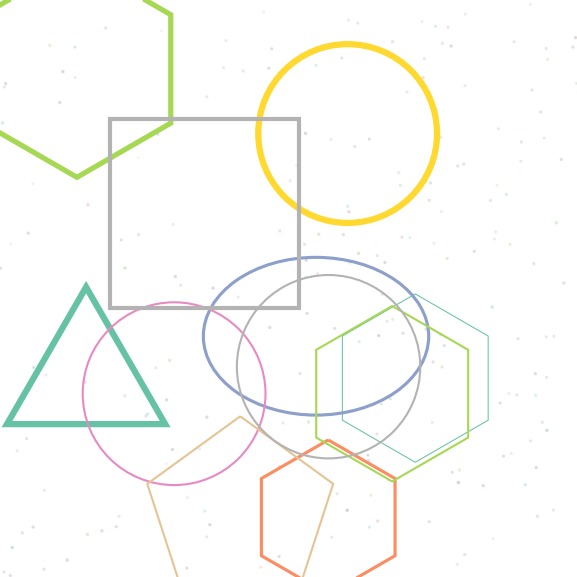[{"shape": "triangle", "thickness": 3, "radius": 0.79, "center": [0.149, 0.344]}, {"shape": "hexagon", "thickness": 0.5, "radius": 0.73, "center": [0.719, 0.344]}, {"shape": "hexagon", "thickness": 1.5, "radius": 0.67, "center": [0.568, 0.104]}, {"shape": "oval", "thickness": 1.5, "radius": 0.98, "center": [0.547, 0.417]}, {"shape": "circle", "thickness": 1, "radius": 0.79, "center": [0.301, 0.317]}, {"shape": "hexagon", "thickness": 2.5, "radius": 0.94, "center": [0.133, 0.88]}, {"shape": "hexagon", "thickness": 1, "radius": 0.76, "center": [0.679, 0.317]}, {"shape": "circle", "thickness": 3, "radius": 0.77, "center": [0.602, 0.768]}, {"shape": "pentagon", "thickness": 1, "radius": 0.85, "center": [0.416, 0.109]}, {"shape": "circle", "thickness": 1, "radius": 0.79, "center": [0.569, 0.364]}, {"shape": "square", "thickness": 2, "radius": 0.82, "center": [0.355, 0.629]}]